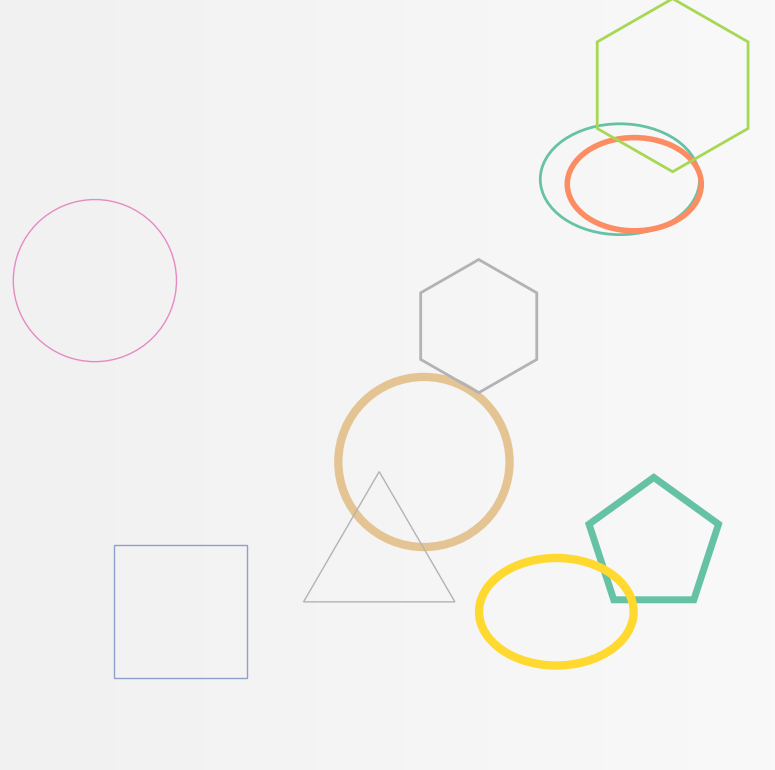[{"shape": "pentagon", "thickness": 2.5, "radius": 0.44, "center": [0.844, 0.292]}, {"shape": "oval", "thickness": 1, "radius": 0.51, "center": [0.8, 0.767]}, {"shape": "oval", "thickness": 2, "radius": 0.43, "center": [0.818, 0.761]}, {"shape": "square", "thickness": 0.5, "radius": 0.43, "center": [0.233, 0.206]}, {"shape": "circle", "thickness": 0.5, "radius": 0.53, "center": [0.122, 0.636]}, {"shape": "hexagon", "thickness": 1, "radius": 0.56, "center": [0.868, 0.889]}, {"shape": "oval", "thickness": 3, "radius": 0.5, "center": [0.718, 0.206]}, {"shape": "circle", "thickness": 3, "radius": 0.55, "center": [0.547, 0.4]}, {"shape": "hexagon", "thickness": 1, "radius": 0.43, "center": [0.618, 0.576]}, {"shape": "triangle", "thickness": 0.5, "radius": 0.56, "center": [0.489, 0.275]}]